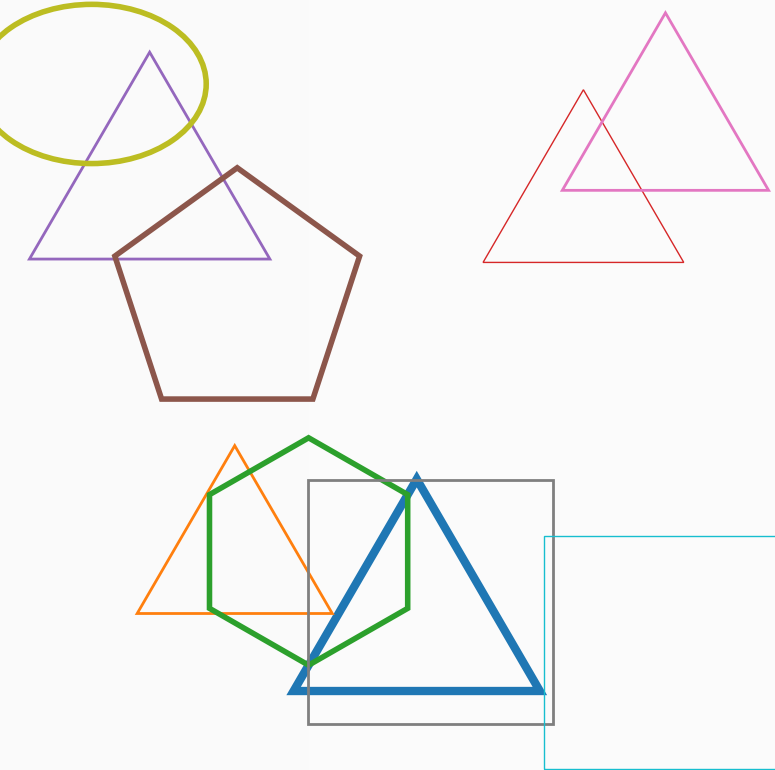[{"shape": "triangle", "thickness": 3, "radius": 0.92, "center": [0.538, 0.194]}, {"shape": "triangle", "thickness": 1, "radius": 0.73, "center": [0.303, 0.276]}, {"shape": "hexagon", "thickness": 2, "radius": 0.74, "center": [0.398, 0.284]}, {"shape": "triangle", "thickness": 0.5, "radius": 0.75, "center": [0.753, 0.734]}, {"shape": "triangle", "thickness": 1, "radius": 0.9, "center": [0.193, 0.753]}, {"shape": "pentagon", "thickness": 2, "radius": 0.83, "center": [0.306, 0.616]}, {"shape": "triangle", "thickness": 1, "radius": 0.77, "center": [0.859, 0.83]}, {"shape": "square", "thickness": 1, "radius": 0.79, "center": [0.555, 0.218]}, {"shape": "oval", "thickness": 2, "radius": 0.74, "center": [0.118, 0.891]}, {"shape": "square", "thickness": 0.5, "radius": 0.76, "center": [0.853, 0.152]}]